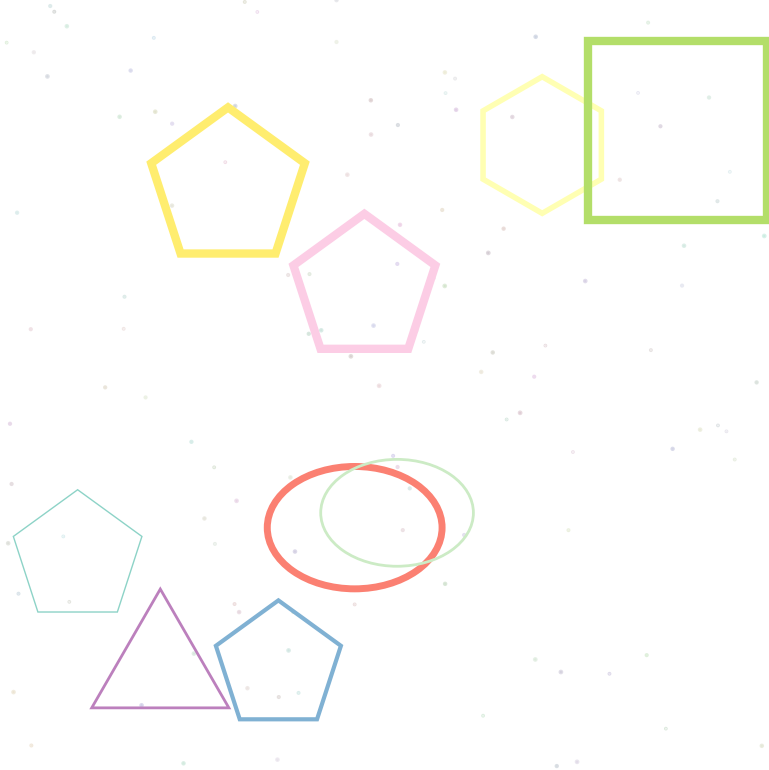[{"shape": "pentagon", "thickness": 0.5, "radius": 0.44, "center": [0.101, 0.276]}, {"shape": "hexagon", "thickness": 2, "radius": 0.44, "center": [0.704, 0.812]}, {"shape": "oval", "thickness": 2.5, "radius": 0.57, "center": [0.461, 0.315]}, {"shape": "pentagon", "thickness": 1.5, "radius": 0.43, "center": [0.362, 0.135]}, {"shape": "square", "thickness": 3, "radius": 0.58, "center": [0.88, 0.831]}, {"shape": "pentagon", "thickness": 3, "radius": 0.48, "center": [0.473, 0.625]}, {"shape": "triangle", "thickness": 1, "radius": 0.51, "center": [0.208, 0.132]}, {"shape": "oval", "thickness": 1, "radius": 0.5, "center": [0.516, 0.334]}, {"shape": "pentagon", "thickness": 3, "radius": 0.52, "center": [0.296, 0.756]}]